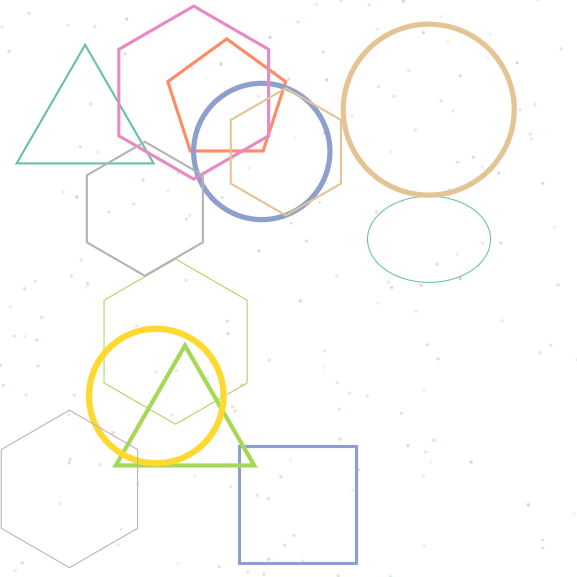[{"shape": "oval", "thickness": 0.5, "radius": 0.53, "center": [0.743, 0.585]}, {"shape": "triangle", "thickness": 1, "radius": 0.68, "center": [0.147, 0.785]}, {"shape": "pentagon", "thickness": 1.5, "radius": 0.54, "center": [0.393, 0.825]}, {"shape": "square", "thickness": 1.5, "radius": 0.51, "center": [0.515, 0.126]}, {"shape": "circle", "thickness": 2.5, "radius": 0.59, "center": [0.453, 0.737]}, {"shape": "hexagon", "thickness": 1.5, "radius": 0.75, "center": [0.335, 0.839]}, {"shape": "triangle", "thickness": 2, "radius": 0.69, "center": [0.32, 0.262]}, {"shape": "hexagon", "thickness": 0.5, "radius": 0.72, "center": [0.304, 0.408]}, {"shape": "circle", "thickness": 3, "radius": 0.58, "center": [0.271, 0.313]}, {"shape": "circle", "thickness": 2.5, "radius": 0.74, "center": [0.742, 0.809]}, {"shape": "hexagon", "thickness": 1, "radius": 0.55, "center": [0.495, 0.736]}, {"shape": "hexagon", "thickness": 1, "radius": 0.58, "center": [0.251, 0.638]}, {"shape": "hexagon", "thickness": 0.5, "radius": 0.68, "center": [0.12, 0.153]}]